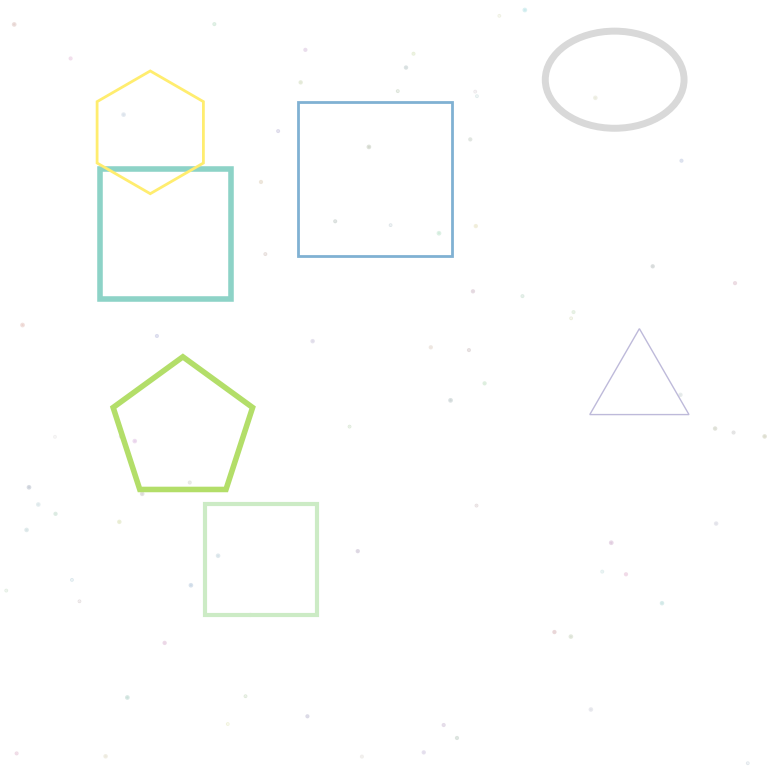[{"shape": "square", "thickness": 2, "radius": 0.42, "center": [0.215, 0.696]}, {"shape": "triangle", "thickness": 0.5, "radius": 0.37, "center": [0.83, 0.499]}, {"shape": "square", "thickness": 1, "radius": 0.5, "center": [0.487, 0.767]}, {"shape": "pentagon", "thickness": 2, "radius": 0.48, "center": [0.238, 0.441]}, {"shape": "oval", "thickness": 2.5, "radius": 0.45, "center": [0.798, 0.896]}, {"shape": "square", "thickness": 1.5, "radius": 0.36, "center": [0.339, 0.273]}, {"shape": "hexagon", "thickness": 1, "radius": 0.4, "center": [0.195, 0.828]}]